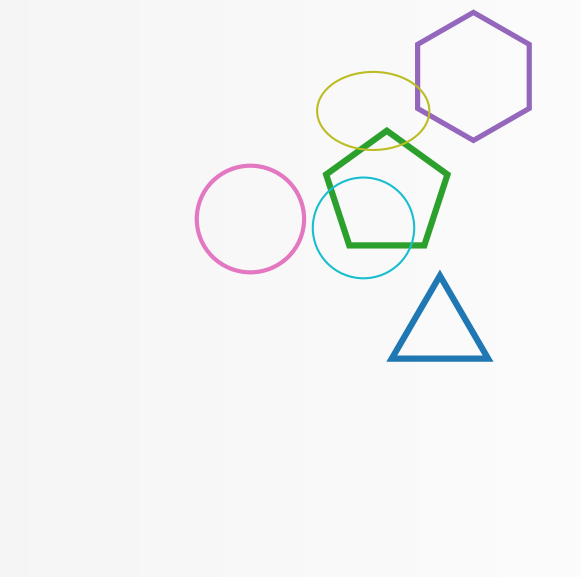[{"shape": "triangle", "thickness": 3, "radius": 0.48, "center": [0.757, 0.426]}, {"shape": "pentagon", "thickness": 3, "radius": 0.55, "center": [0.665, 0.663]}, {"shape": "hexagon", "thickness": 2.5, "radius": 0.55, "center": [0.815, 0.867]}, {"shape": "circle", "thickness": 2, "radius": 0.46, "center": [0.431, 0.62]}, {"shape": "oval", "thickness": 1, "radius": 0.48, "center": [0.642, 0.807]}, {"shape": "circle", "thickness": 1, "radius": 0.44, "center": [0.625, 0.604]}]